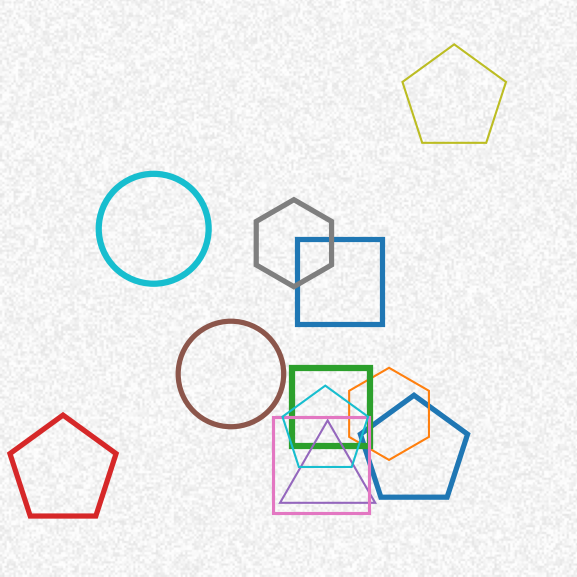[{"shape": "pentagon", "thickness": 2.5, "radius": 0.49, "center": [0.717, 0.217]}, {"shape": "square", "thickness": 2.5, "radius": 0.37, "center": [0.588, 0.511]}, {"shape": "hexagon", "thickness": 1, "radius": 0.4, "center": [0.674, 0.282]}, {"shape": "square", "thickness": 3, "radius": 0.34, "center": [0.573, 0.294]}, {"shape": "pentagon", "thickness": 2.5, "radius": 0.48, "center": [0.109, 0.184]}, {"shape": "triangle", "thickness": 1, "radius": 0.48, "center": [0.567, 0.176]}, {"shape": "circle", "thickness": 2.5, "radius": 0.46, "center": [0.4, 0.352]}, {"shape": "square", "thickness": 1.5, "radius": 0.42, "center": [0.556, 0.194]}, {"shape": "hexagon", "thickness": 2.5, "radius": 0.38, "center": [0.509, 0.578]}, {"shape": "pentagon", "thickness": 1, "radius": 0.47, "center": [0.787, 0.828]}, {"shape": "pentagon", "thickness": 1, "radius": 0.39, "center": [0.563, 0.254]}, {"shape": "circle", "thickness": 3, "radius": 0.48, "center": [0.266, 0.603]}]